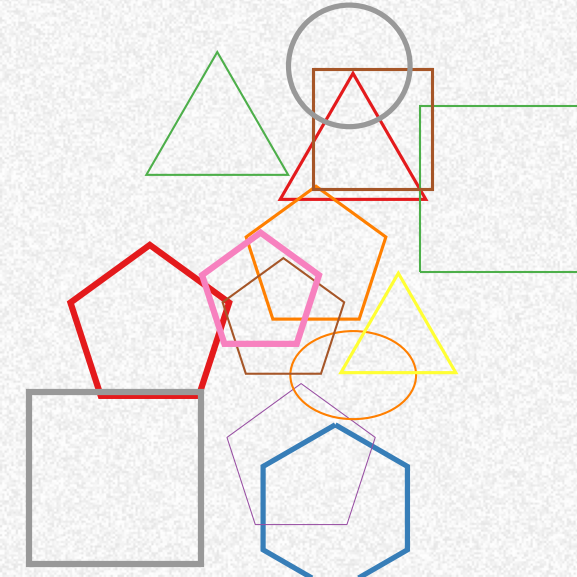[{"shape": "triangle", "thickness": 1.5, "radius": 0.73, "center": [0.611, 0.727]}, {"shape": "pentagon", "thickness": 3, "radius": 0.72, "center": [0.259, 0.431]}, {"shape": "hexagon", "thickness": 2.5, "radius": 0.72, "center": [0.581, 0.119]}, {"shape": "square", "thickness": 1, "radius": 0.72, "center": [0.87, 0.672]}, {"shape": "triangle", "thickness": 1, "radius": 0.71, "center": [0.376, 0.767]}, {"shape": "pentagon", "thickness": 0.5, "radius": 0.67, "center": [0.521, 0.2]}, {"shape": "oval", "thickness": 1, "radius": 0.54, "center": [0.612, 0.35]}, {"shape": "pentagon", "thickness": 1.5, "radius": 0.64, "center": [0.547, 0.549]}, {"shape": "triangle", "thickness": 1.5, "radius": 0.57, "center": [0.69, 0.411]}, {"shape": "pentagon", "thickness": 1, "radius": 0.55, "center": [0.491, 0.442]}, {"shape": "square", "thickness": 1.5, "radius": 0.52, "center": [0.645, 0.776]}, {"shape": "pentagon", "thickness": 3, "radius": 0.53, "center": [0.451, 0.49]}, {"shape": "square", "thickness": 3, "radius": 0.74, "center": [0.199, 0.171]}, {"shape": "circle", "thickness": 2.5, "radius": 0.53, "center": [0.605, 0.885]}]